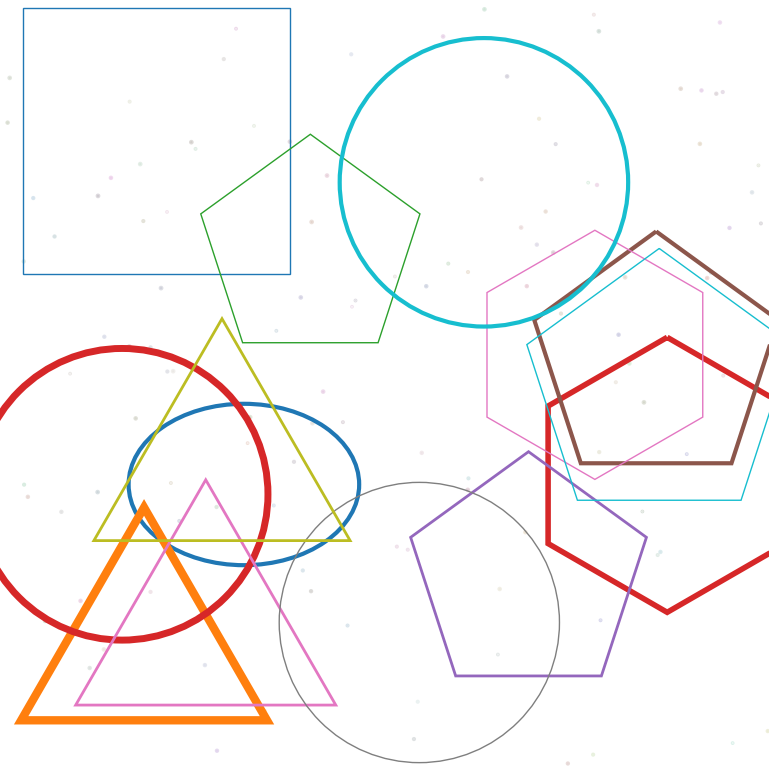[{"shape": "square", "thickness": 0.5, "radius": 0.86, "center": [0.203, 0.817]}, {"shape": "oval", "thickness": 1.5, "radius": 0.75, "center": [0.317, 0.371]}, {"shape": "triangle", "thickness": 3, "radius": 0.92, "center": [0.187, 0.157]}, {"shape": "pentagon", "thickness": 0.5, "radius": 0.75, "center": [0.403, 0.676]}, {"shape": "hexagon", "thickness": 2, "radius": 0.89, "center": [0.866, 0.383]}, {"shape": "circle", "thickness": 2.5, "radius": 0.95, "center": [0.159, 0.358]}, {"shape": "pentagon", "thickness": 1, "radius": 0.8, "center": [0.686, 0.252]}, {"shape": "pentagon", "thickness": 1.5, "radius": 0.83, "center": [0.852, 0.533]}, {"shape": "triangle", "thickness": 1, "radius": 0.98, "center": [0.267, 0.182]}, {"shape": "hexagon", "thickness": 0.5, "radius": 0.81, "center": [0.773, 0.539]}, {"shape": "circle", "thickness": 0.5, "radius": 0.91, "center": [0.545, 0.192]}, {"shape": "triangle", "thickness": 1, "radius": 0.96, "center": [0.288, 0.394]}, {"shape": "circle", "thickness": 1.5, "radius": 0.94, "center": [0.628, 0.763]}, {"shape": "pentagon", "thickness": 0.5, "radius": 0.9, "center": [0.856, 0.497]}]